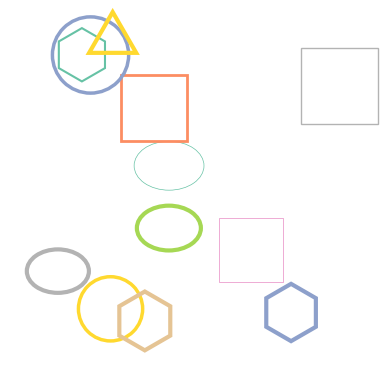[{"shape": "hexagon", "thickness": 1.5, "radius": 0.35, "center": [0.213, 0.858]}, {"shape": "oval", "thickness": 0.5, "radius": 0.45, "center": [0.439, 0.57]}, {"shape": "square", "thickness": 2, "radius": 0.43, "center": [0.399, 0.718]}, {"shape": "hexagon", "thickness": 3, "radius": 0.37, "center": [0.756, 0.188]}, {"shape": "circle", "thickness": 2.5, "radius": 0.5, "center": [0.235, 0.857]}, {"shape": "square", "thickness": 0.5, "radius": 0.41, "center": [0.652, 0.35]}, {"shape": "oval", "thickness": 3, "radius": 0.42, "center": [0.439, 0.408]}, {"shape": "circle", "thickness": 2.5, "radius": 0.42, "center": [0.287, 0.198]}, {"shape": "triangle", "thickness": 3, "radius": 0.35, "center": [0.293, 0.898]}, {"shape": "hexagon", "thickness": 3, "radius": 0.38, "center": [0.376, 0.166]}, {"shape": "oval", "thickness": 3, "radius": 0.4, "center": [0.15, 0.296]}, {"shape": "square", "thickness": 1, "radius": 0.5, "center": [0.882, 0.776]}]